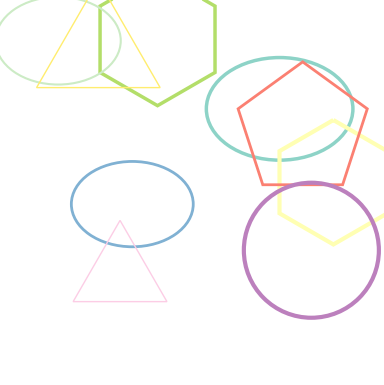[{"shape": "oval", "thickness": 2.5, "radius": 0.95, "center": [0.726, 0.717]}, {"shape": "hexagon", "thickness": 3, "radius": 0.81, "center": [0.866, 0.527]}, {"shape": "pentagon", "thickness": 2, "radius": 0.88, "center": [0.786, 0.663]}, {"shape": "oval", "thickness": 2, "radius": 0.79, "center": [0.344, 0.47]}, {"shape": "hexagon", "thickness": 2.5, "radius": 0.86, "center": [0.409, 0.898]}, {"shape": "triangle", "thickness": 1, "radius": 0.7, "center": [0.312, 0.287]}, {"shape": "circle", "thickness": 3, "radius": 0.88, "center": [0.809, 0.35]}, {"shape": "oval", "thickness": 1.5, "radius": 0.81, "center": [0.151, 0.894]}, {"shape": "triangle", "thickness": 1, "radius": 0.93, "center": [0.255, 0.865]}]